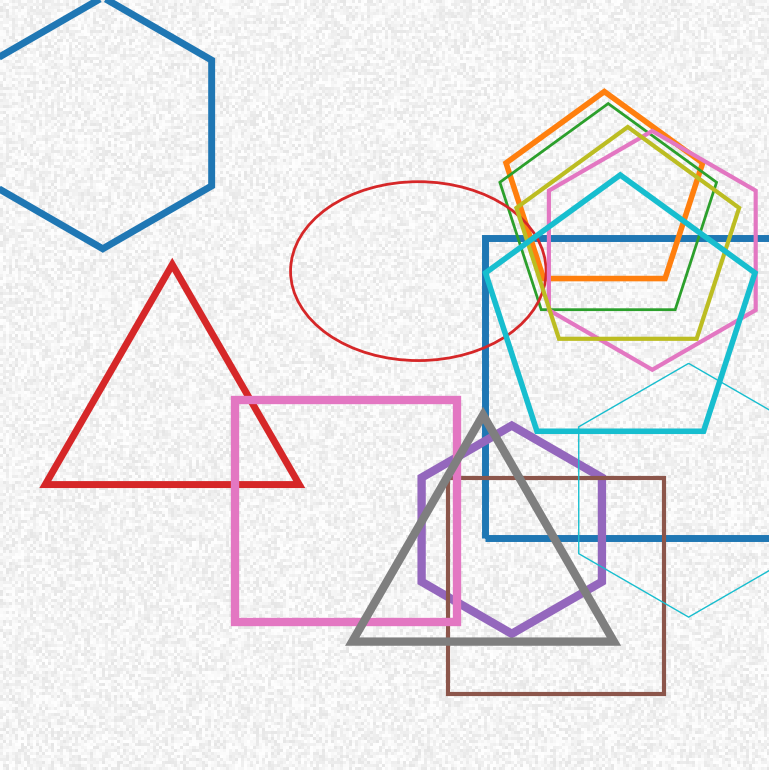[{"shape": "square", "thickness": 2.5, "radius": 0.97, "center": [0.824, 0.496]}, {"shape": "hexagon", "thickness": 2.5, "radius": 0.82, "center": [0.133, 0.84]}, {"shape": "pentagon", "thickness": 2, "radius": 0.67, "center": [0.785, 0.747]}, {"shape": "pentagon", "thickness": 1, "radius": 0.74, "center": [0.79, 0.718]}, {"shape": "oval", "thickness": 1, "radius": 0.83, "center": [0.543, 0.648]}, {"shape": "triangle", "thickness": 2.5, "radius": 0.95, "center": [0.224, 0.466]}, {"shape": "hexagon", "thickness": 3, "radius": 0.68, "center": [0.665, 0.312]}, {"shape": "square", "thickness": 1.5, "radius": 0.7, "center": [0.722, 0.239]}, {"shape": "square", "thickness": 3, "radius": 0.72, "center": [0.449, 0.336]}, {"shape": "hexagon", "thickness": 1.5, "radius": 0.78, "center": [0.847, 0.675]}, {"shape": "triangle", "thickness": 3, "radius": 0.98, "center": [0.627, 0.265]}, {"shape": "pentagon", "thickness": 1.5, "radius": 0.76, "center": [0.815, 0.683]}, {"shape": "pentagon", "thickness": 2, "radius": 0.92, "center": [0.806, 0.589]}, {"shape": "hexagon", "thickness": 0.5, "radius": 0.82, "center": [0.894, 0.363]}]